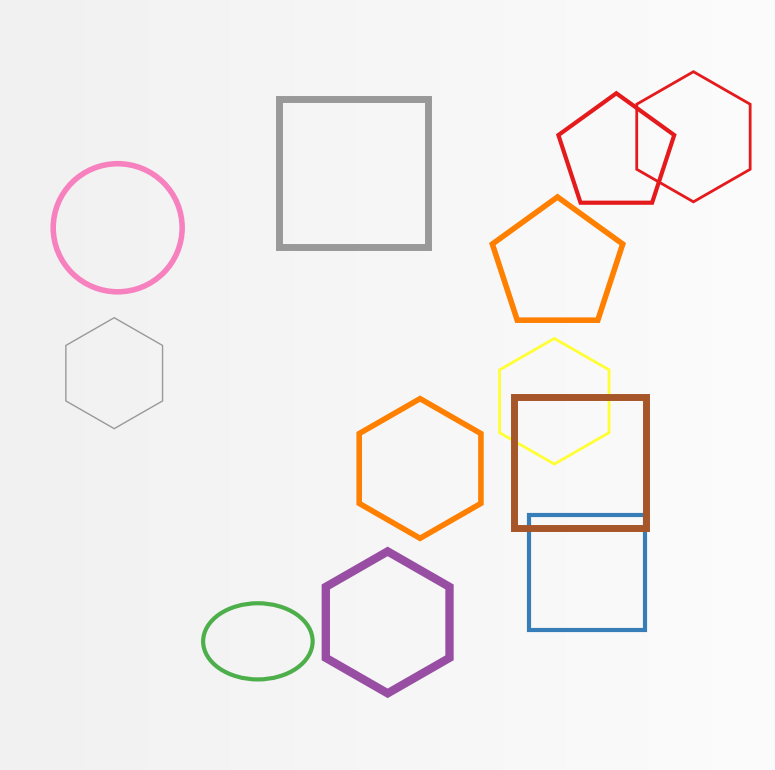[{"shape": "pentagon", "thickness": 1.5, "radius": 0.39, "center": [0.795, 0.8]}, {"shape": "hexagon", "thickness": 1, "radius": 0.42, "center": [0.895, 0.822]}, {"shape": "square", "thickness": 1.5, "radius": 0.37, "center": [0.757, 0.257]}, {"shape": "oval", "thickness": 1.5, "radius": 0.35, "center": [0.333, 0.167]}, {"shape": "hexagon", "thickness": 3, "radius": 0.46, "center": [0.5, 0.192]}, {"shape": "hexagon", "thickness": 2, "radius": 0.45, "center": [0.542, 0.392]}, {"shape": "pentagon", "thickness": 2, "radius": 0.44, "center": [0.719, 0.656]}, {"shape": "hexagon", "thickness": 1, "radius": 0.41, "center": [0.715, 0.479]}, {"shape": "square", "thickness": 2.5, "radius": 0.43, "center": [0.748, 0.399]}, {"shape": "circle", "thickness": 2, "radius": 0.42, "center": [0.152, 0.704]}, {"shape": "square", "thickness": 2.5, "radius": 0.48, "center": [0.456, 0.775]}, {"shape": "hexagon", "thickness": 0.5, "radius": 0.36, "center": [0.147, 0.515]}]